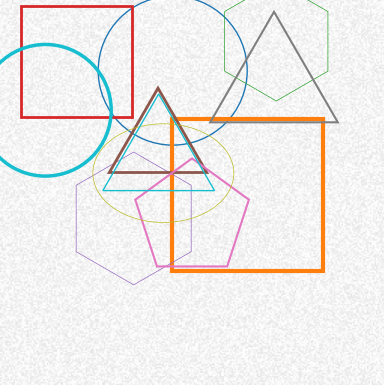[{"shape": "circle", "thickness": 1, "radius": 0.97, "center": [0.449, 0.817]}, {"shape": "square", "thickness": 3, "radius": 0.98, "center": [0.643, 0.493]}, {"shape": "hexagon", "thickness": 0.5, "radius": 0.77, "center": [0.718, 0.893]}, {"shape": "square", "thickness": 2, "radius": 0.72, "center": [0.198, 0.84]}, {"shape": "hexagon", "thickness": 0.5, "radius": 0.86, "center": [0.347, 0.433]}, {"shape": "triangle", "thickness": 2, "radius": 0.73, "center": [0.41, 0.625]}, {"shape": "pentagon", "thickness": 1.5, "radius": 0.78, "center": [0.499, 0.433]}, {"shape": "triangle", "thickness": 1.5, "radius": 0.96, "center": [0.712, 0.778]}, {"shape": "oval", "thickness": 0.5, "radius": 0.92, "center": [0.424, 0.55]}, {"shape": "triangle", "thickness": 1, "radius": 0.84, "center": [0.412, 0.589]}, {"shape": "circle", "thickness": 2.5, "radius": 0.85, "center": [0.118, 0.714]}]